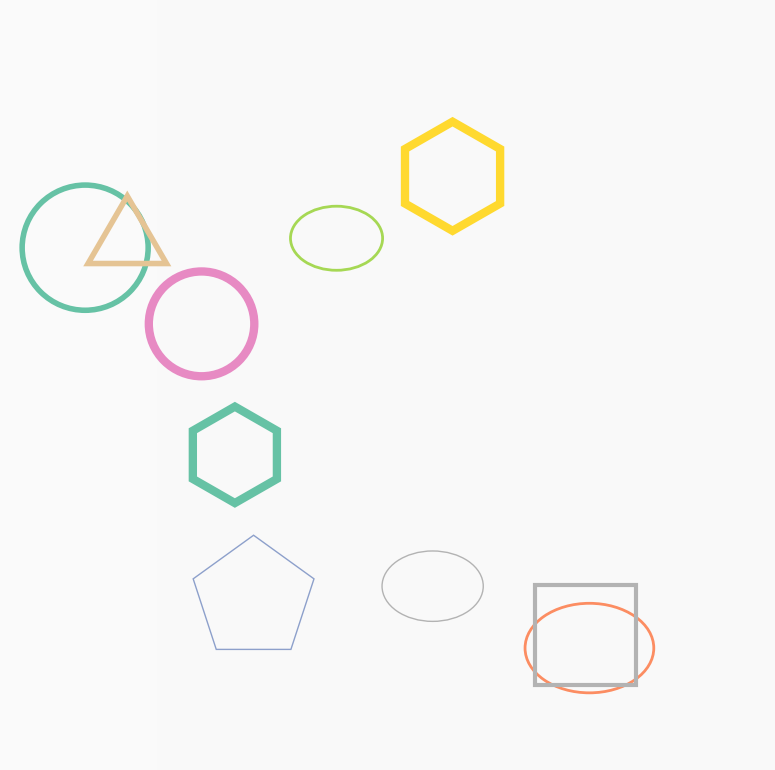[{"shape": "circle", "thickness": 2, "radius": 0.41, "center": [0.11, 0.678]}, {"shape": "hexagon", "thickness": 3, "radius": 0.31, "center": [0.303, 0.409]}, {"shape": "oval", "thickness": 1, "radius": 0.42, "center": [0.761, 0.158]}, {"shape": "pentagon", "thickness": 0.5, "radius": 0.41, "center": [0.327, 0.223]}, {"shape": "circle", "thickness": 3, "radius": 0.34, "center": [0.26, 0.579]}, {"shape": "oval", "thickness": 1, "radius": 0.3, "center": [0.434, 0.691]}, {"shape": "hexagon", "thickness": 3, "radius": 0.35, "center": [0.584, 0.771]}, {"shape": "triangle", "thickness": 2, "radius": 0.29, "center": [0.164, 0.687]}, {"shape": "square", "thickness": 1.5, "radius": 0.33, "center": [0.756, 0.176]}, {"shape": "oval", "thickness": 0.5, "radius": 0.33, "center": [0.558, 0.239]}]